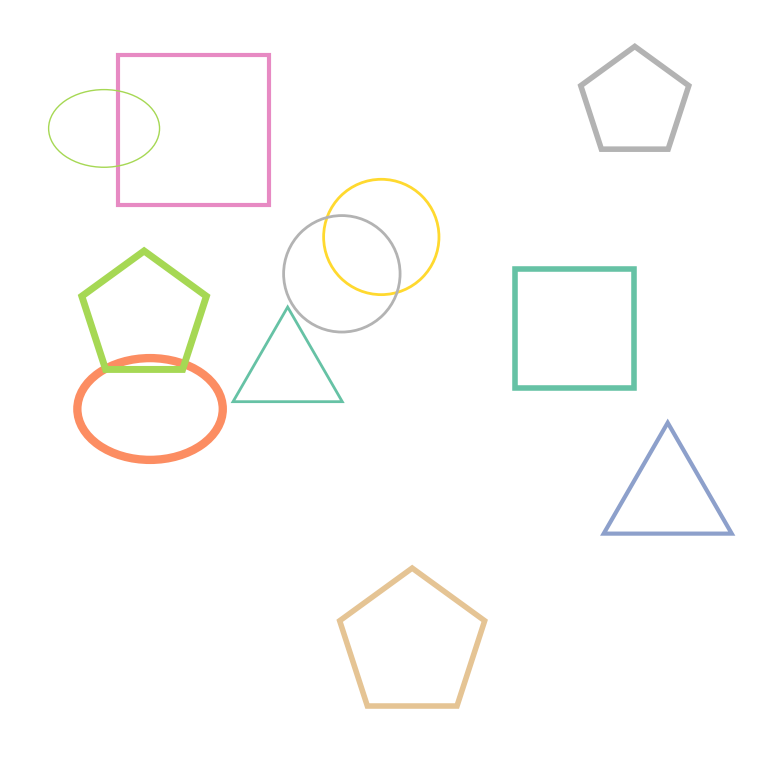[{"shape": "square", "thickness": 2, "radius": 0.39, "center": [0.746, 0.573]}, {"shape": "triangle", "thickness": 1, "radius": 0.41, "center": [0.374, 0.519]}, {"shape": "oval", "thickness": 3, "radius": 0.47, "center": [0.195, 0.469]}, {"shape": "triangle", "thickness": 1.5, "radius": 0.48, "center": [0.867, 0.355]}, {"shape": "square", "thickness": 1.5, "radius": 0.49, "center": [0.251, 0.831]}, {"shape": "oval", "thickness": 0.5, "radius": 0.36, "center": [0.135, 0.833]}, {"shape": "pentagon", "thickness": 2.5, "radius": 0.43, "center": [0.187, 0.589]}, {"shape": "circle", "thickness": 1, "radius": 0.37, "center": [0.495, 0.692]}, {"shape": "pentagon", "thickness": 2, "radius": 0.5, "center": [0.535, 0.163]}, {"shape": "circle", "thickness": 1, "radius": 0.38, "center": [0.444, 0.644]}, {"shape": "pentagon", "thickness": 2, "radius": 0.37, "center": [0.824, 0.866]}]